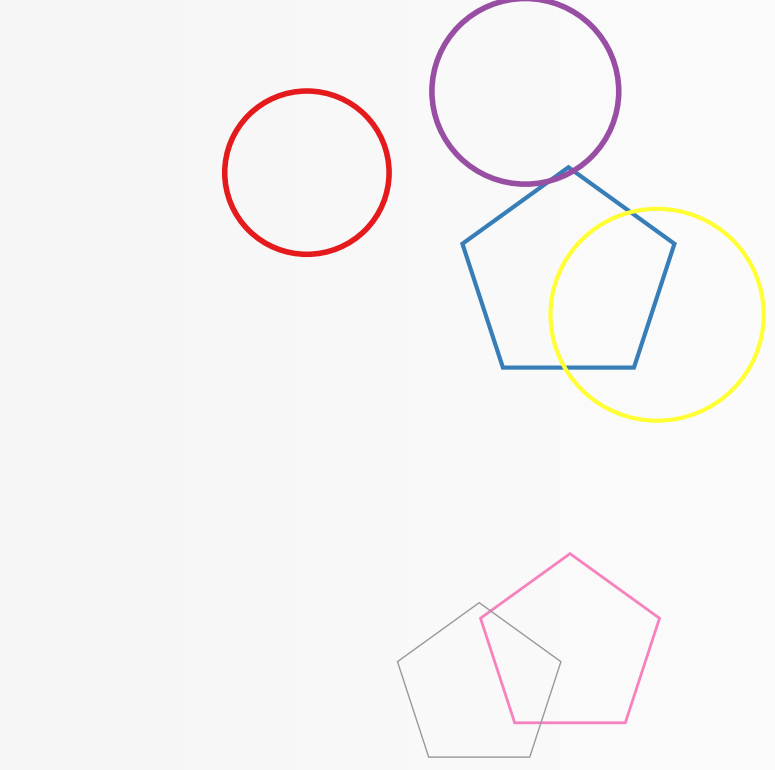[{"shape": "circle", "thickness": 2, "radius": 0.53, "center": [0.396, 0.776]}, {"shape": "pentagon", "thickness": 1.5, "radius": 0.72, "center": [0.733, 0.639]}, {"shape": "circle", "thickness": 2, "radius": 0.6, "center": [0.678, 0.881]}, {"shape": "circle", "thickness": 1.5, "radius": 0.69, "center": [0.848, 0.591]}, {"shape": "pentagon", "thickness": 1, "radius": 0.61, "center": [0.736, 0.16]}, {"shape": "pentagon", "thickness": 0.5, "radius": 0.55, "center": [0.618, 0.106]}]